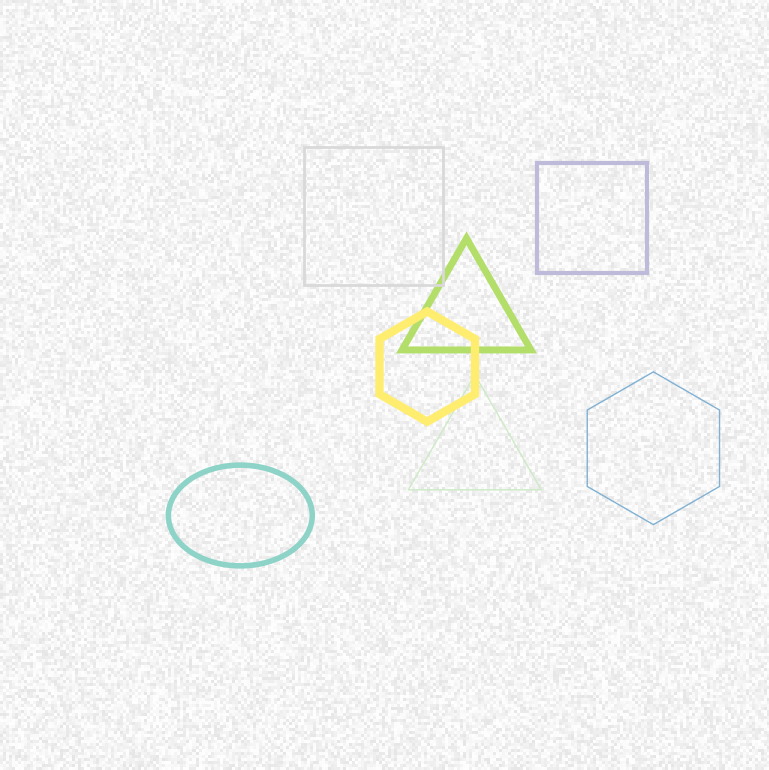[{"shape": "oval", "thickness": 2, "radius": 0.47, "center": [0.312, 0.331]}, {"shape": "square", "thickness": 1.5, "radius": 0.36, "center": [0.769, 0.717]}, {"shape": "hexagon", "thickness": 0.5, "radius": 0.5, "center": [0.849, 0.418]}, {"shape": "triangle", "thickness": 2.5, "radius": 0.48, "center": [0.606, 0.594]}, {"shape": "square", "thickness": 1, "radius": 0.45, "center": [0.485, 0.72]}, {"shape": "triangle", "thickness": 0.5, "radius": 0.5, "center": [0.617, 0.414]}, {"shape": "hexagon", "thickness": 3, "radius": 0.36, "center": [0.555, 0.524]}]